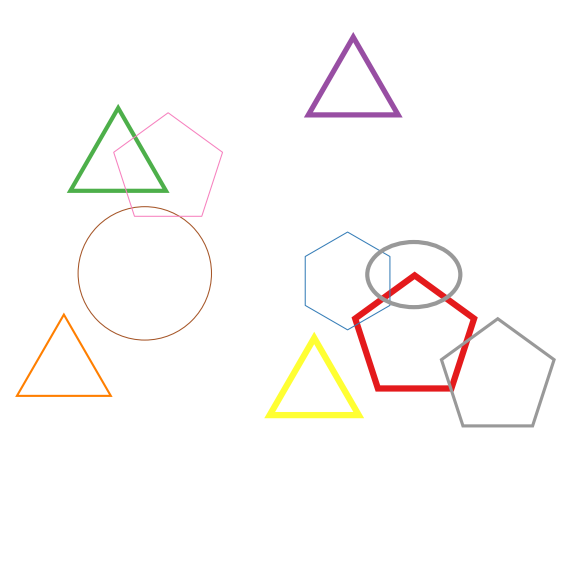[{"shape": "pentagon", "thickness": 3, "radius": 0.54, "center": [0.718, 0.414]}, {"shape": "hexagon", "thickness": 0.5, "radius": 0.42, "center": [0.602, 0.513]}, {"shape": "triangle", "thickness": 2, "radius": 0.48, "center": [0.205, 0.717]}, {"shape": "triangle", "thickness": 2.5, "radius": 0.45, "center": [0.612, 0.845]}, {"shape": "triangle", "thickness": 1, "radius": 0.47, "center": [0.111, 0.361]}, {"shape": "triangle", "thickness": 3, "radius": 0.45, "center": [0.544, 0.325]}, {"shape": "circle", "thickness": 0.5, "radius": 0.58, "center": [0.251, 0.526]}, {"shape": "pentagon", "thickness": 0.5, "radius": 0.5, "center": [0.291, 0.705]}, {"shape": "oval", "thickness": 2, "radius": 0.4, "center": [0.717, 0.524]}, {"shape": "pentagon", "thickness": 1.5, "radius": 0.51, "center": [0.862, 0.345]}]